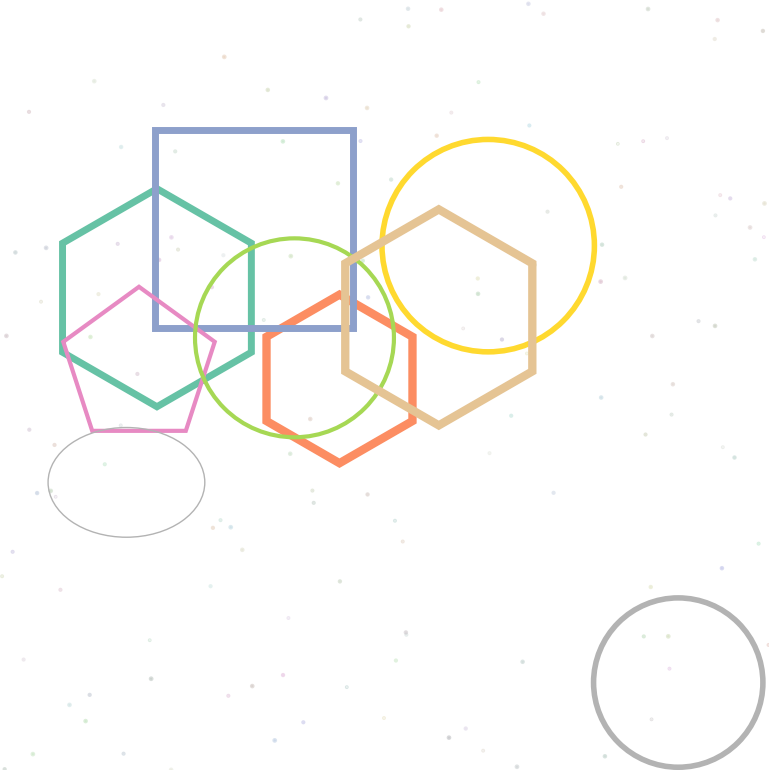[{"shape": "hexagon", "thickness": 2.5, "radius": 0.71, "center": [0.204, 0.613]}, {"shape": "hexagon", "thickness": 3, "radius": 0.55, "center": [0.441, 0.508]}, {"shape": "square", "thickness": 2.5, "radius": 0.64, "center": [0.33, 0.702]}, {"shape": "pentagon", "thickness": 1.5, "radius": 0.52, "center": [0.181, 0.524]}, {"shape": "circle", "thickness": 1.5, "radius": 0.65, "center": [0.382, 0.561]}, {"shape": "circle", "thickness": 2, "radius": 0.69, "center": [0.634, 0.681]}, {"shape": "hexagon", "thickness": 3, "radius": 0.7, "center": [0.57, 0.588]}, {"shape": "oval", "thickness": 0.5, "radius": 0.51, "center": [0.164, 0.374]}, {"shape": "circle", "thickness": 2, "radius": 0.55, "center": [0.881, 0.114]}]